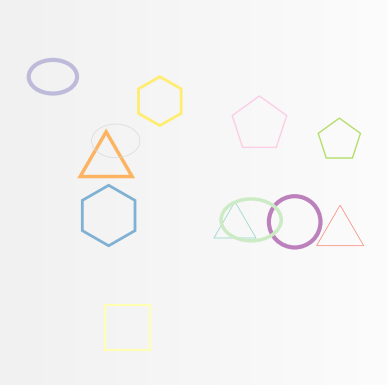[{"shape": "triangle", "thickness": 0.5, "radius": 0.31, "center": [0.606, 0.413]}, {"shape": "square", "thickness": 1.5, "radius": 0.29, "center": [0.33, 0.15]}, {"shape": "oval", "thickness": 3, "radius": 0.31, "center": [0.136, 0.801]}, {"shape": "triangle", "thickness": 0.5, "radius": 0.35, "center": [0.878, 0.397]}, {"shape": "hexagon", "thickness": 2, "radius": 0.39, "center": [0.28, 0.44]}, {"shape": "triangle", "thickness": 2.5, "radius": 0.39, "center": [0.274, 0.58]}, {"shape": "pentagon", "thickness": 1, "radius": 0.29, "center": [0.876, 0.636]}, {"shape": "pentagon", "thickness": 1, "radius": 0.37, "center": [0.67, 0.677]}, {"shape": "oval", "thickness": 0.5, "radius": 0.31, "center": [0.299, 0.634]}, {"shape": "circle", "thickness": 3, "radius": 0.33, "center": [0.761, 0.424]}, {"shape": "oval", "thickness": 2.5, "radius": 0.39, "center": [0.648, 0.429]}, {"shape": "hexagon", "thickness": 2, "radius": 0.32, "center": [0.412, 0.737]}]